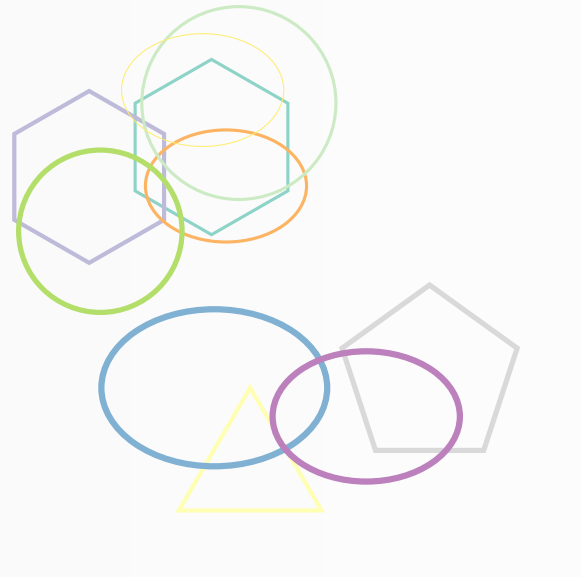[{"shape": "hexagon", "thickness": 1.5, "radius": 0.76, "center": [0.364, 0.744]}, {"shape": "triangle", "thickness": 2, "radius": 0.71, "center": [0.43, 0.186]}, {"shape": "hexagon", "thickness": 2, "radius": 0.74, "center": [0.153, 0.693]}, {"shape": "oval", "thickness": 3, "radius": 0.97, "center": [0.369, 0.328]}, {"shape": "oval", "thickness": 1.5, "radius": 0.69, "center": [0.389, 0.677]}, {"shape": "circle", "thickness": 2.5, "radius": 0.7, "center": [0.173, 0.599]}, {"shape": "pentagon", "thickness": 2.5, "radius": 0.79, "center": [0.739, 0.347]}, {"shape": "oval", "thickness": 3, "radius": 0.81, "center": [0.63, 0.278]}, {"shape": "circle", "thickness": 1.5, "radius": 0.83, "center": [0.411, 0.821]}, {"shape": "oval", "thickness": 0.5, "radius": 0.7, "center": [0.349, 0.843]}]